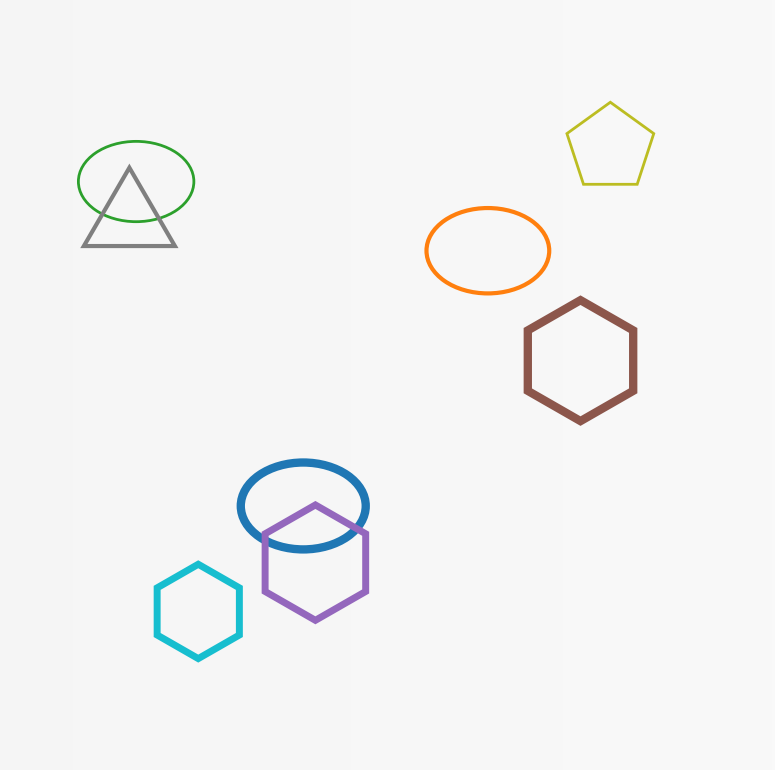[{"shape": "oval", "thickness": 3, "radius": 0.4, "center": [0.391, 0.343]}, {"shape": "oval", "thickness": 1.5, "radius": 0.4, "center": [0.63, 0.674]}, {"shape": "oval", "thickness": 1, "radius": 0.37, "center": [0.176, 0.764]}, {"shape": "hexagon", "thickness": 2.5, "radius": 0.37, "center": [0.407, 0.269]}, {"shape": "hexagon", "thickness": 3, "radius": 0.39, "center": [0.749, 0.532]}, {"shape": "triangle", "thickness": 1.5, "radius": 0.34, "center": [0.167, 0.714]}, {"shape": "pentagon", "thickness": 1, "radius": 0.29, "center": [0.788, 0.808]}, {"shape": "hexagon", "thickness": 2.5, "radius": 0.31, "center": [0.256, 0.206]}]